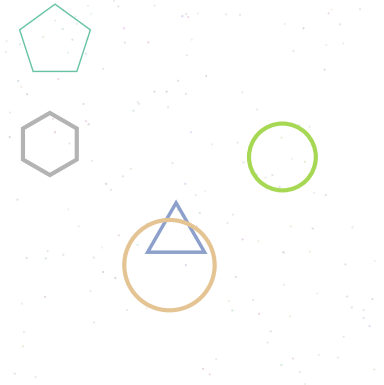[{"shape": "pentagon", "thickness": 1, "radius": 0.48, "center": [0.143, 0.893]}, {"shape": "triangle", "thickness": 2.5, "radius": 0.43, "center": [0.457, 0.388]}, {"shape": "circle", "thickness": 3, "radius": 0.43, "center": [0.734, 0.592]}, {"shape": "circle", "thickness": 3, "radius": 0.59, "center": [0.44, 0.311]}, {"shape": "hexagon", "thickness": 3, "radius": 0.4, "center": [0.13, 0.626]}]